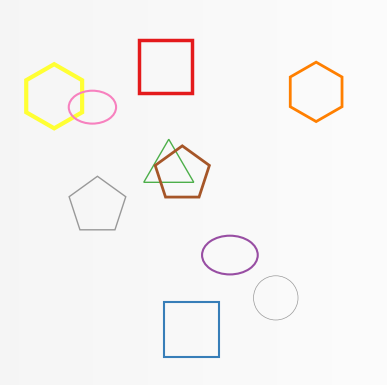[{"shape": "square", "thickness": 2.5, "radius": 0.34, "center": [0.428, 0.826]}, {"shape": "square", "thickness": 1.5, "radius": 0.35, "center": [0.494, 0.145]}, {"shape": "triangle", "thickness": 1, "radius": 0.37, "center": [0.436, 0.564]}, {"shape": "oval", "thickness": 1.5, "radius": 0.36, "center": [0.593, 0.338]}, {"shape": "hexagon", "thickness": 2, "radius": 0.39, "center": [0.816, 0.761]}, {"shape": "hexagon", "thickness": 3, "radius": 0.42, "center": [0.14, 0.75]}, {"shape": "pentagon", "thickness": 2, "radius": 0.37, "center": [0.47, 0.548]}, {"shape": "oval", "thickness": 1.5, "radius": 0.31, "center": [0.239, 0.722]}, {"shape": "pentagon", "thickness": 1, "radius": 0.38, "center": [0.251, 0.465]}, {"shape": "circle", "thickness": 0.5, "radius": 0.29, "center": [0.712, 0.226]}]